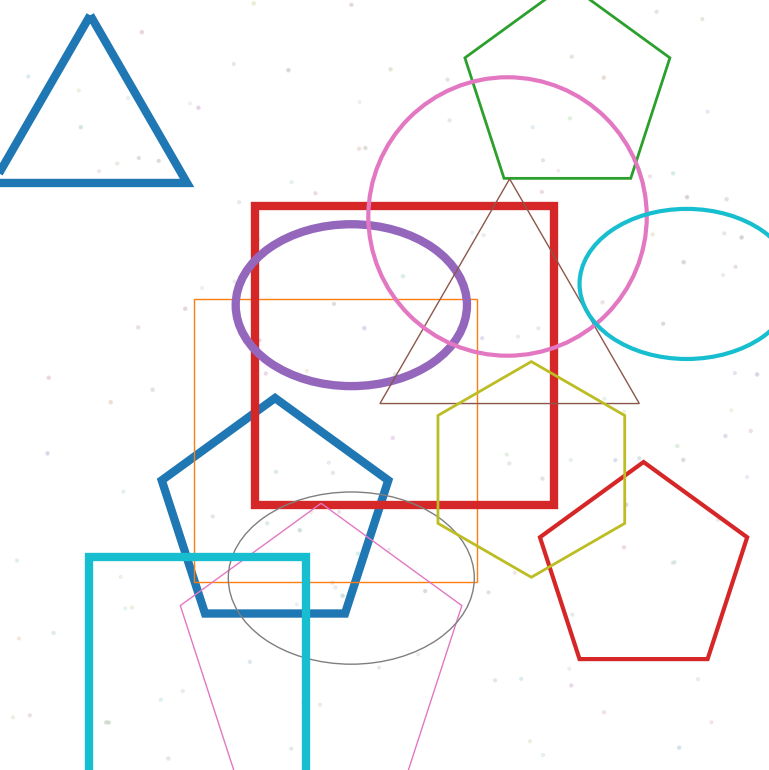[{"shape": "pentagon", "thickness": 3, "radius": 0.77, "center": [0.357, 0.328]}, {"shape": "triangle", "thickness": 3, "radius": 0.73, "center": [0.117, 0.835]}, {"shape": "square", "thickness": 0.5, "radius": 0.92, "center": [0.436, 0.428]}, {"shape": "pentagon", "thickness": 1, "radius": 0.7, "center": [0.737, 0.882]}, {"shape": "square", "thickness": 3, "radius": 0.97, "center": [0.525, 0.538]}, {"shape": "pentagon", "thickness": 1.5, "radius": 0.71, "center": [0.836, 0.259]}, {"shape": "oval", "thickness": 3, "radius": 0.75, "center": [0.456, 0.604]}, {"shape": "triangle", "thickness": 0.5, "radius": 0.97, "center": [0.662, 0.573]}, {"shape": "pentagon", "thickness": 0.5, "radius": 0.96, "center": [0.417, 0.154]}, {"shape": "circle", "thickness": 1.5, "radius": 0.9, "center": [0.659, 0.719]}, {"shape": "oval", "thickness": 0.5, "radius": 0.8, "center": [0.456, 0.249]}, {"shape": "hexagon", "thickness": 1, "radius": 0.7, "center": [0.69, 0.39]}, {"shape": "square", "thickness": 3, "radius": 0.71, "center": [0.256, 0.135]}, {"shape": "oval", "thickness": 1.5, "radius": 0.7, "center": [0.892, 0.631]}]